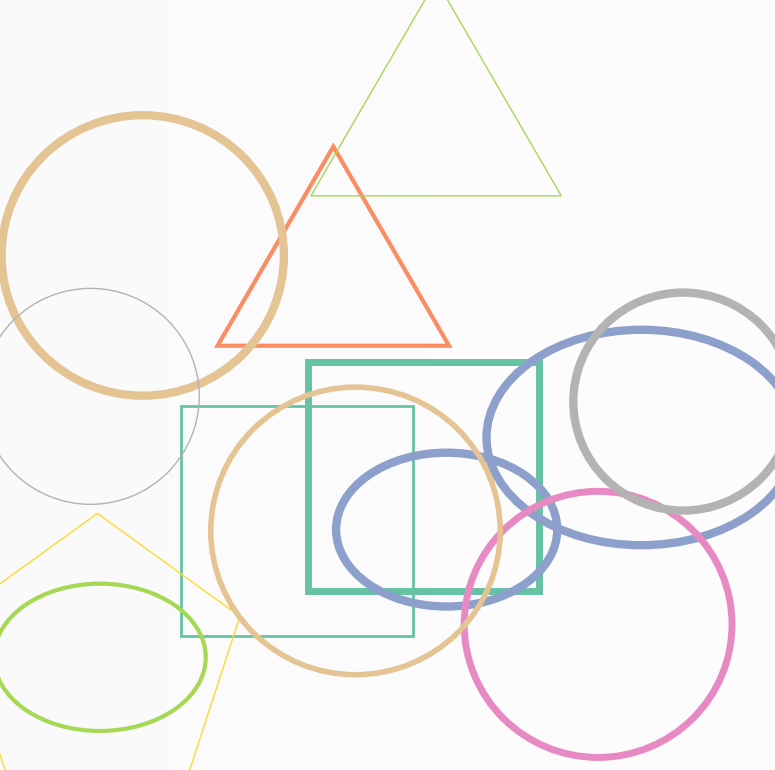[{"shape": "square", "thickness": 1, "radius": 0.75, "center": [0.383, 0.323]}, {"shape": "square", "thickness": 2.5, "radius": 0.75, "center": [0.546, 0.381]}, {"shape": "triangle", "thickness": 1.5, "radius": 0.86, "center": [0.43, 0.637]}, {"shape": "oval", "thickness": 3, "radius": 1.0, "center": [0.828, 0.432]}, {"shape": "oval", "thickness": 3, "radius": 0.71, "center": [0.576, 0.312]}, {"shape": "circle", "thickness": 2.5, "radius": 0.86, "center": [0.772, 0.189]}, {"shape": "oval", "thickness": 1.5, "radius": 0.68, "center": [0.129, 0.146]}, {"shape": "triangle", "thickness": 0.5, "radius": 0.93, "center": [0.563, 0.839]}, {"shape": "pentagon", "thickness": 0.5, "radius": 0.97, "center": [0.126, 0.14]}, {"shape": "circle", "thickness": 2, "radius": 0.93, "center": [0.459, 0.311]}, {"shape": "circle", "thickness": 3, "radius": 0.91, "center": [0.184, 0.668]}, {"shape": "circle", "thickness": 0.5, "radius": 0.7, "center": [0.117, 0.485]}, {"shape": "circle", "thickness": 3, "radius": 0.71, "center": [0.881, 0.478]}]